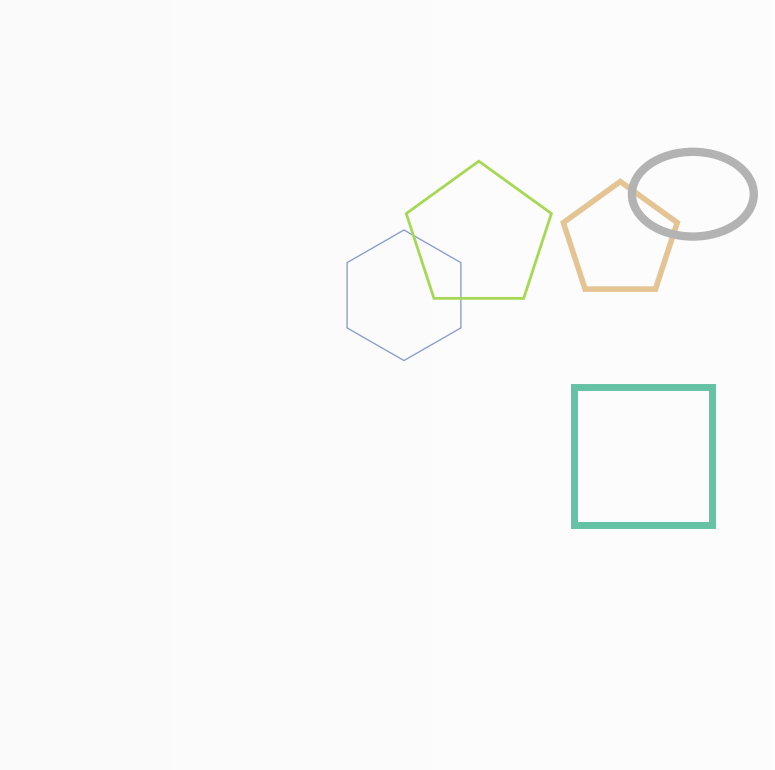[{"shape": "square", "thickness": 2.5, "radius": 0.45, "center": [0.83, 0.408]}, {"shape": "hexagon", "thickness": 0.5, "radius": 0.42, "center": [0.521, 0.617]}, {"shape": "pentagon", "thickness": 1, "radius": 0.49, "center": [0.618, 0.692]}, {"shape": "pentagon", "thickness": 2, "radius": 0.39, "center": [0.8, 0.687]}, {"shape": "oval", "thickness": 3, "radius": 0.39, "center": [0.894, 0.748]}]